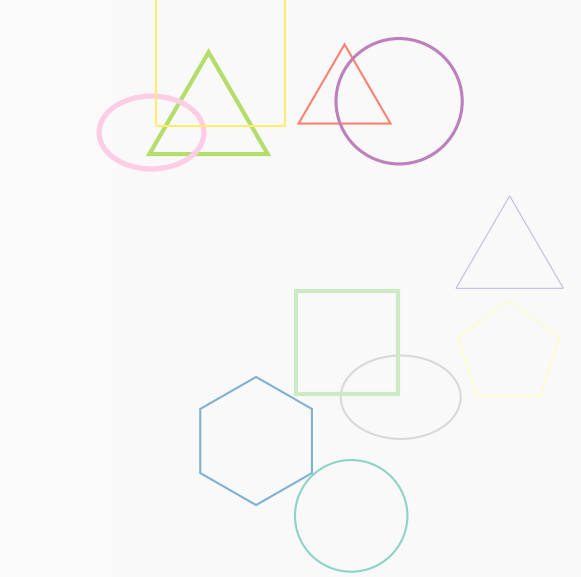[{"shape": "circle", "thickness": 1, "radius": 0.48, "center": [0.604, 0.106]}, {"shape": "pentagon", "thickness": 0.5, "radius": 0.46, "center": [0.875, 0.387]}, {"shape": "triangle", "thickness": 0.5, "radius": 0.53, "center": [0.877, 0.553]}, {"shape": "triangle", "thickness": 1, "radius": 0.46, "center": [0.593, 0.831]}, {"shape": "hexagon", "thickness": 1, "radius": 0.55, "center": [0.441, 0.236]}, {"shape": "triangle", "thickness": 2, "radius": 0.59, "center": [0.359, 0.791]}, {"shape": "oval", "thickness": 2.5, "radius": 0.45, "center": [0.261, 0.77]}, {"shape": "oval", "thickness": 1, "radius": 0.52, "center": [0.689, 0.311]}, {"shape": "circle", "thickness": 1.5, "radius": 0.54, "center": [0.687, 0.824]}, {"shape": "square", "thickness": 2, "radius": 0.44, "center": [0.597, 0.406]}, {"shape": "square", "thickness": 1, "radius": 0.56, "center": [0.379, 0.892]}]